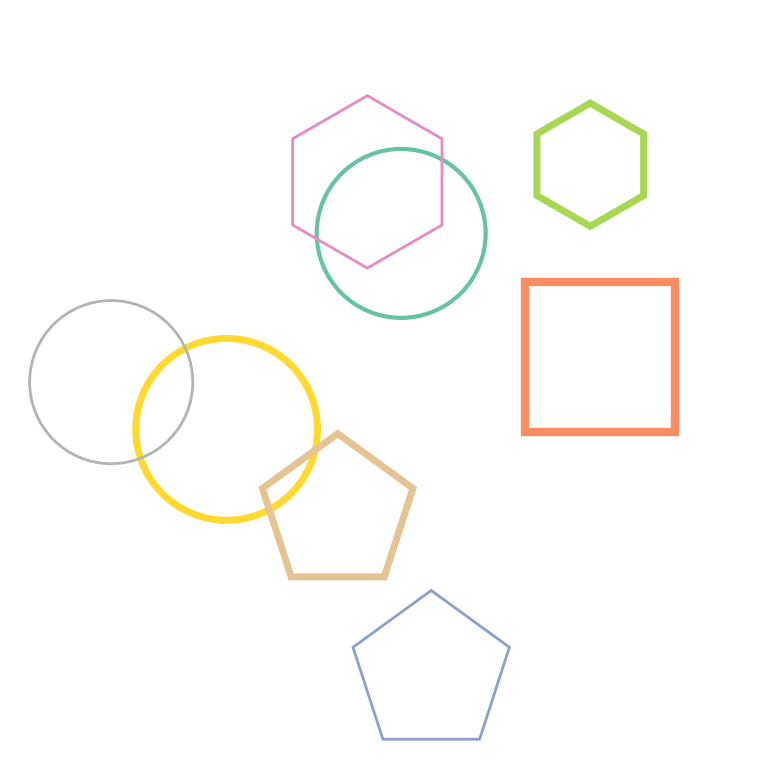[{"shape": "circle", "thickness": 1.5, "radius": 0.55, "center": [0.521, 0.697]}, {"shape": "square", "thickness": 3, "radius": 0.49, "center": [0.78, 0.536]}, {"shape": "pentagon", "thickness": 1, "radius": 0.53, "center": [0.56, 0.126]}, {"shape": "hexagon", "thickness": 1, "radius": 0.56, "center": [0.477, 0.764]}, {"shape": "hexagon", "thickness": 2.5, "radius": 0.4, "center": [0.767, 0.786]}, {"shape": "circle", "thickness": 2.5, "radius": 0.59, "center": [0.294, 0.442]}, {"shape": "pentagon", "thickness": 2.5, "radius": 0.51, "center": [0.439, 0.334]}, {"shape": "circle", "thickness": 1, "radius": 0.53, "center": [0.144, 0.504]}]